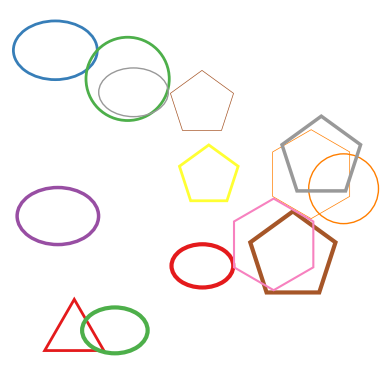[{"shape": "oval", "thickness": 3, "radius": 0.4, "center": [0.526, 0.309]}, {"shape": "triangle", "thickness": 2, "radius": 0.44, "center": [0.193, 0.134]}, {"shape": "oval", "thickness": 2, "radius": 0.54, "center": [0.144, 0.869]}, {"shape": "oval", "thickness": 3, "radius": 0.43, "center": [0.298, 0.142]}, {"shape": "circle", "thickness": 2, "radius": 0.54, "center": [0.331, 0.795]}, {"shape": "oval", "thickness": 2.5, "radius": 0.53, "center": [0.15, 0.439]}, {"shape": "hexagon", "thickness": 0.5, "radius": 0.58, "center": [0.808, 0.548]}, {"shape": "circle", "thickness": 1, "radius": 0.45, "center": [0.892, 0.51]}, {"shape": "pentagon", "thickness": 2, "radius": 0.4, "center": [0.542, 0.543]}, {"shape": "pentagon", "thickness": 3, "radius": 0.58, "center": [0.761, 0.334]}, {"shape": "pentagon", "thickness": 0.5, "radius": 0.43, "center": [0.525, 0.731]}, {"shape": "hexagon", "thickness": 1.5, "radius": 0.59, "center": [0.711, 0.365]}, {"shape": "oval", "thickness": 1, "radius": 0.45, "center": [0.347, 0.76]}, {"shape": "pentagon", "thickness": 2.5, "radius": 0.54, "center": [0.835, 0.591]}]